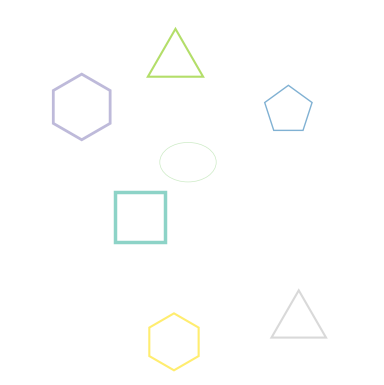[{"shape": "square", "thickness": 2.5, "radius": 0.32, "center": [0.363, 0.437]}, {"shape": "hexagon", "thickness": 2, "radius": 0.43, "center": [0.212, 0.722]}, {"shape": "pentagon", "thickness": 1, "radius": 0.32, "center": [0.749, 0.714]}, {"shape": "triangle", "thickness": 1.5, "radius": 0.41, "center": [0.456, 0.842]}, {"shape": "triangle", "thickness": 1.5, "radius": 0.41, "center": [0.776, 0.164]}, {"shape": "oval", "thickness": 0.5, "radius": 0.37, "center": [0.488, 0.579]}, {"shape": "hexagon", "thickness": 1.5, "radius": 0.37, "center": [0.452, 0.112]}]